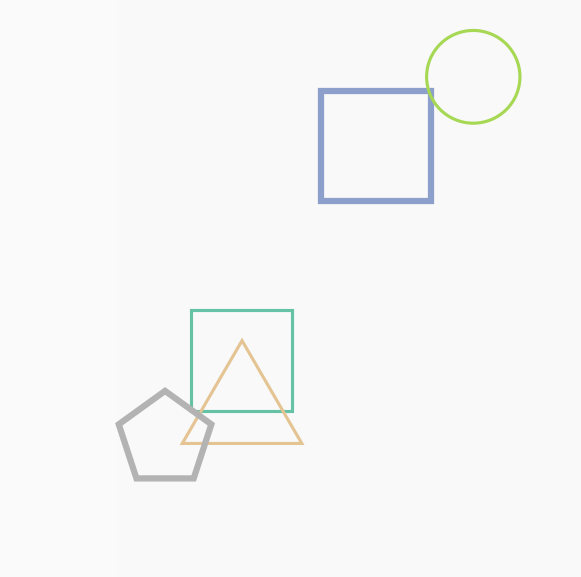[{"shape": "square", "thickness": 1.5, "radius": 0.44, "center": [0.416, 0.374]}, {"shape": "square", "thickness": 3, "radius": 0.48, "center": [0.647, 0.747]}, {"shape": "circle", "thickness": 1.5, "radius": 0.4, "center": [0.814, 0.866]}, {"shape": "triangle", "thickness": 1.5, "radius": 0.59, "center": [0.416, 0.291]}, {"shape": "pentagon", "thickness": 3, "radius": 0.42, "center": [0.284, 0.238]}]